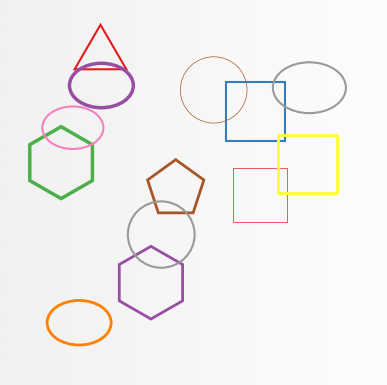[{"shape": "triangle", "thickness": 1.5, "radius": 0.39, "center": [0.259, 0.859]}, {"shape": "square", "thickness": 0.5, "radius": 0.35, "center": [0.67, 0.495]}, {"shape": "square", "thickness": 1.5, "radius": 0.38, "center": [0.659, 0.71]}, {"shape": "hexagon", "thickness": 2.5, "radius": 0.47, "center": [0.158, 0.578]}, {"shape": "oval", "thickness": 2.5, "radius": 0.41, "center": [0.262, 0.778]}, {"shape": "hexagon", "thickness": 2, "radius": 0.47, "center": [0.39, 0.266]}, {"shape": "oval", "thickness": 2, "radius": 0.41, "center": [0.204, 0.162]}, {"shape": "square", "thickness": 2, "radius": 0.38, "center": [0.793, 0.574]}, {"shape": "pentagon", "thickness": 2, "radius": 0.38, "center": [0.454, 0.509]}, {"shape": "circle", "thickness": 0.5, "radius": 0.43, "center": [0.551, 0.766]}, {"shape": "oval", "thickness": 1.5, "radius": 0.39, "center": [0.188, 0.668]}, {"shape": "oval", "thickness": 1.5, "radius": 0.47, "center": [0.798, 0.772]}, {"shape": "circle", "thickness": 1.5, "radius": 0.43, "center": [0.416, 0.391]}]